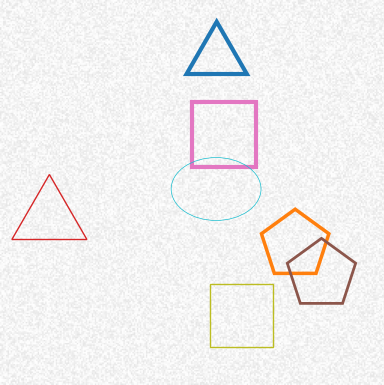[{"shape": "triangle", "thickness": 3, "radius": 0.45, "center": [0.563, 0.853]}, {"shape": "pentagon", "thickness": 2.5, "radius": 0.46, "center": [0.767, 0.364]}, {"shape": "triangle", "thickness": 1, "radius": 0.56, "center": [0.128, 0.434]}, {"shape": "pentagon", "thickness": 2, "radius": 0.47, "center": [0.835, 0.288]}, {"shape": "square", "thickness": 3, "radius": 0.42, "center": [0.582, 0.651]}, {"shape": "square", "thickness": 1, "radius": 0.41, "center": [0.627, 0.181]}, {"shape": "oval", "thickness": 0.5, "radius": 0.58, "center": [0.561, 0.509]}]